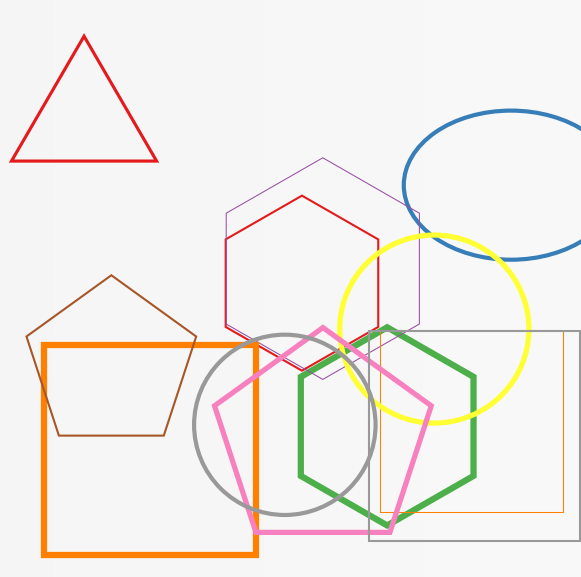[{"shape": "hexagon", "thickness": 1, "radius": 0.76, "center": [0.519, 0.509]}, {"shape": "triangle", "thickness": 1.5, "radius": 0.72, "center": [0.145, 0.792]}, {"shape": "oval", "thickness": 2, "radius": 0.92, "center": [0.879, 0.679]}, {"shape": "hexagon", "thickness": 3, "radius": 0.86, "center": [0.666, 0.261]}, {"shape": "hexagon", "thickness": 0.5, "radius": 0.96, "center": [0.555, 0.534]}, {"shape": "square", "thickness": 0.5, "radius": 0.79, "center": [0.811, 0.27]}, {"shape": "square", "thickness": 3, "radius": 0.91, "center": [0.259, 0.22]}, {"shape": "circle", "thickness": 2.5, "radius": 0.81, "center": [0.747, 0.429]}, {"shape": "pentagon", "thickness": 1, "radius": 0.77, "center": [0.192, 0.369]}, {"shape": "pentagon", "thickness": 2.5, "radius": 0.98, "center": [0.556, 0.236]}, {"shape": "circle", "thickness": 2, "radius": 0.78, "center": [0.49, 0.264]}, {"shape": "square", "thickness": 1, "radius": 0.91, "center": [0.817, 0.243]}]